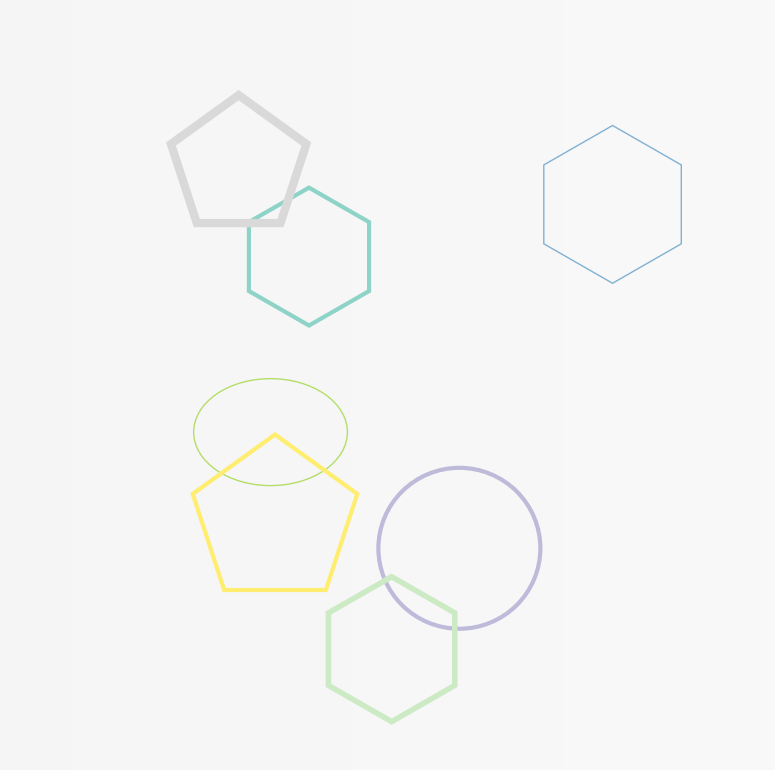[{"shape": "hexagon", "thickness": 1.5, "radius": 0.45, "center": [0.399, 0.667]}, {"shape": "circle", "thickness": 1.5, "radius": 0.52, "center": [0.593, 0.288]}, {"shape": "hexagon", "thickness": 0.5, "radius": 0.51, "center": [0.79, 0.735]}, {"shape": "oval", "thickness": 0.5, "radius": 0.5, "center": [0.349, 0.439]}, {"shape": "pentagon", "thickness": 3, "radius": 0.46, "center": [0.308, 0.785]}, {"shape": "hexagon", "thickness": 2, "radius": 0.47, "center": [0.505, 0.157]}, {"shape": "pentagon", "thickness": 1.5, "radius": 0.56, "center": [0.355, 0.324]}]